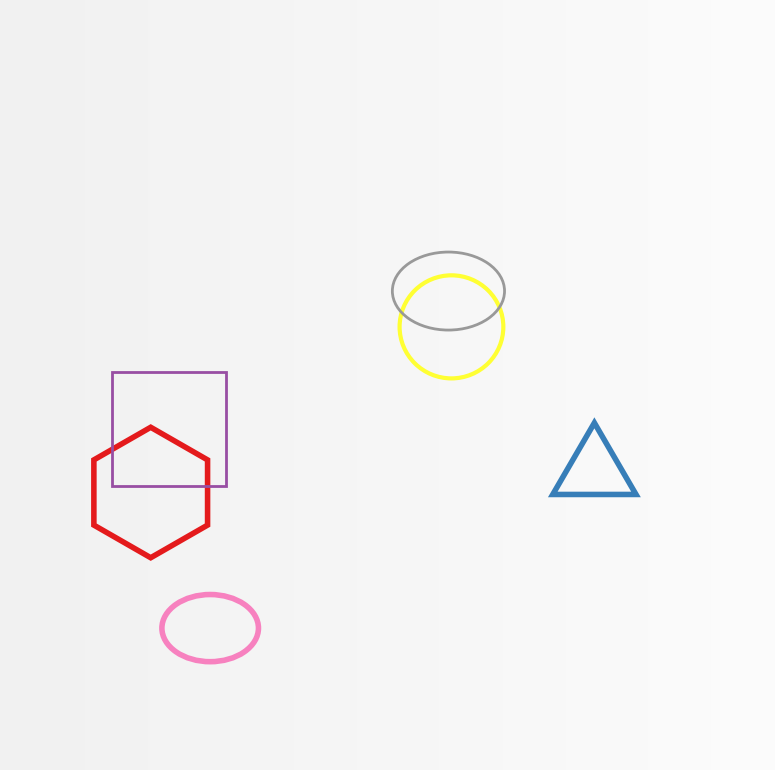[{"shape": "hexagon", "thickness": 2, "radius": 0.42, "center": [0.194, 0.36]}, {"shape": "triangle", "thickness": 2, "radius": 0.31, "center": [0.767, 0.389]}, {"shape": "square", "thickness": 1, "radius": 0.37, "center": [0.218, 0.443]}, {"shape": "circle", "thickness": 1.5, "radius": 0.33, "center": [0.583, 0.576]}, {"shape": "oval", "thickness": 2, "radius": 0.31, "center": [0.271, 0.184]}, {"shape": "oval", "thickness": 1, "radius": 0.36, "center": [0.579, 0.622]}]